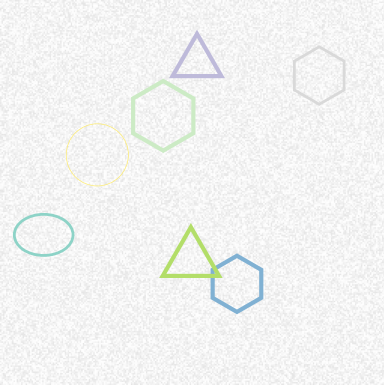[{"shape": "oval", "thickness": 2, "radius": 0.38, "center": [0.113, 0.39]}, {"shape": "triangle", "thickness": 3, "radius": 0.37, "center": [0.512, 0.839]}, {"shape": "hexagon", "thickness": 3, "radius": 0.36, "center": [0.615, 0.263]}, {"shape": "triangle", "thickness": 3, "radius": 0.42, "center": [0.496, 0.326]}, {"shape": "hexagon", "thickness": 2, "radius": 0.37, "center": [0.829, 0.804]}, {"shape": "hexagon", "thickness": 3, "radius": 0.45, "center": [0.424, 0.699]}, {"shape": "circle", "thickness": 0.5, "radius": 0.4, "center": [0.253, 0.598]}]